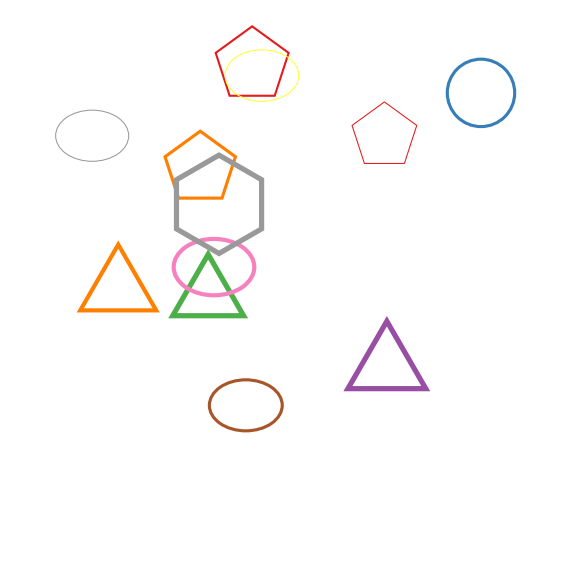[{"shape": "pentagon", "thickness": 1, "radius": 0.33, "center": [0.437, 0.887]}, {"shape": "pentagon", "thickness": 0.5, "radius": 0.29, "center": [0.666, 0.764]}, {"shape": "circle", "thickness": 1.5, "radius": 0.29, "center": [0.833, 0.838]}, {"shape": "triangle", "thickness": 2.5, "radius": 0.35, "center": [0.36, 0.488]}, {"shape": "triangle", "thickness": 2.5, "radius": 0.39, "center": [0.67, 0.365]}, {"shape": "pentagon", "thickness": 1.5, "radius": 0.32, "center": [0.347, 0.708]}, {"shape": "triangle", "thickness": 2, "radius": 0.38, "center": [0.205, 0.5]}, {"shape": "oval", "thickness": 0.5, "radius": 0.32, "center": [0.454, 0.868]}, {"shape": "oval", "thickness": 1.5, "radius": 0.32, "center": [0.426, 0.297]}, {"shape": "oval", "thickness": 2, "radius": 0.35, "center": [0.371, 0.537]}, {"shape": "hexagon", "thickness": 2.5, "radius": 0.43, "center": [0.379, 0.645]}, {"shape": "oval", "thickness": 0.5, "radius": 0.32, "center": [0.16, 0.764]}]